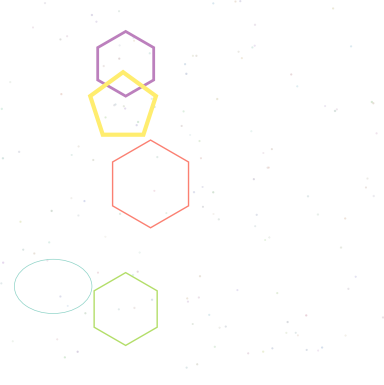[{"shape": "oval", "thickness": 0.5, "radius": 0.5, "center": [0.138, 0.256]}, {"shape": "hexagon", "thickness": 1, "radius": 0.57, "center": [0.391, 0.522]}, {"shape": "hexagon", "thickness": 1, "radius": 0.47, "center": [0.326, 0.197]}, {"shape": "hexagon", "thickness": 2, "radius": 0.42, "center": [0.326, 0.834]}, {"shape": "pentagon", "thickness": 3, "radius": 0.45, "center": [0.32, 0.723]}]